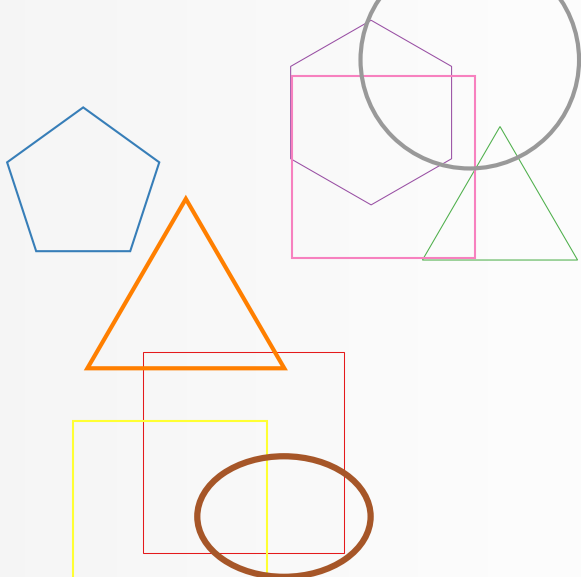[{"shape": "square", "thickness": 0.5, "radius": 0.87, "center": [0.419, 0.215]}, {"shape": "pentagon", "thickness": 1, "radius": 0.69, "center": [0.143, 0.676]}, {"shape": "triangle", "thickness": 0.5, "radius": 0.77, "center": [0.86, 0.626]}, {"shape": "hexagon", "thickness": 0.5, "radius": 0.8, "center": [0.638, 0.804]}, {"shape": "triangle", "thickness": 2, "radius": 0.98, "center": [0.32, 0.459]}, {"shape": "square", "thickness": 1, "radius": 0.83, "center": [0.292, 0.104]}, {"shape": "oval", "thickness": 3, "radius": 0.75, "center": [0.489, 0.105]}, {"shape": "square", "thickness": 1, "radius": 0.78, "center": [0.66, 0.71]}, {"shape": "circle", "thickness": 2, "radius": 0.94, "center": [0.808, 0.895]}]